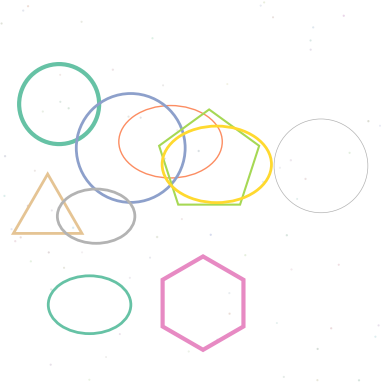[{"shape": "oval", "thickness": 2, "radius": 0.54, "center": [0.233, 0.209]}, {"shape": "circle", "thickness": 3, "radius": 0.52, "center": [0.154, 0.73]}, {"shape": "oval", "thickness": 1, "radius": 0.67, "center": [0.443, 0.632]}, {"shape": "circle", "thickness": 2, "radius": 0.71, "center": [0.34, 0.616]}, {"shape": "hexagon", "thickness": 3, "radius": 0.61, "center": [0.527, 0.213]}, {"shape": "pentagon", "thickness": 1.5, "radius": 0.68, "center": [0.543, 0.579]}, {"shape": "oval", "thickness": 2, "radius": 0.71, "center": [0.563, 0.573]}, {"shape": "triangle", "thickness": 2, "radius": 0.51, "center": [0.124, 0.445]}, {"shape": "oval", "thickness": 2, "radius": 0.5, "center": [0.25, 0.438]}, {"shape": "circle", "thickness": 0.5, "radius": 0.61, "center": [0.834, 0.569]}]